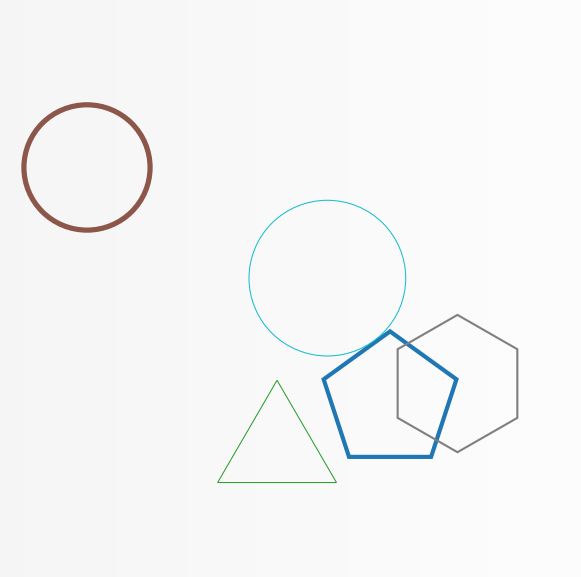[{"shape": "pentagon", "thickness": 2, "radius": 0.6, "center": [0.671, 0.305]}, {"shape": "triangle", "thickness": 0.5, "radius": 0.59, "center": [0.477, 0.223]}, {"shape": "circle", "thickness": 2.5, "radius": 0.54, "center": [0.15, 0.709]}, {"shape": "hexagon", "thickness": 1, "radius": 0.59, "center": [0.787, 0.335]}, {"shape": "circle", "thickness": 0.5, "radius": 0.67, "center": [0.563, 0.518]}]